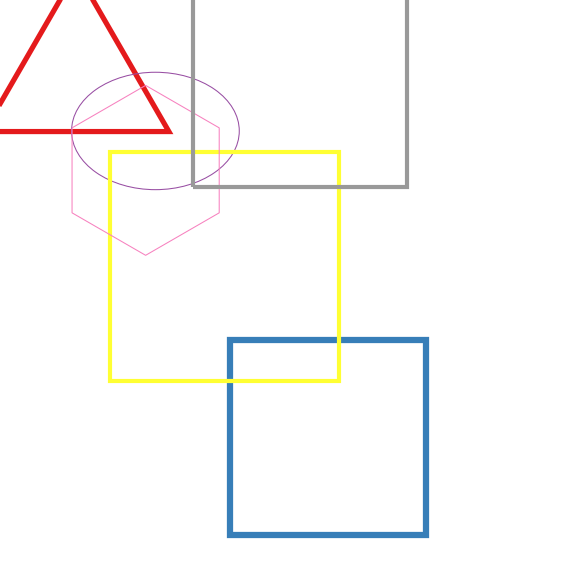[{"shape": "triangle", "thickness": 2.5, "radius": 0.92, "center": [0.132, 0.864]}, {"shape": "square", "thickness": 3, "radius": 0.85, "center": [0.568, 0.242]}, {"shape": "oval", "thickness": 0.5, "radius": 0.73, "center": [0.269, 0.772]}, {"shape": "square", "thickness": 2, "radius": 0.99, "center": [0.389, 0.538]}, {"shape": "hexagon", "thickness": 0.5, "radius": 0.74, "center": [0.252, 0.704]}, {"shape": "square", "thickness": 2, "radius": 0.93, "center": [0.519, 0.861]}]